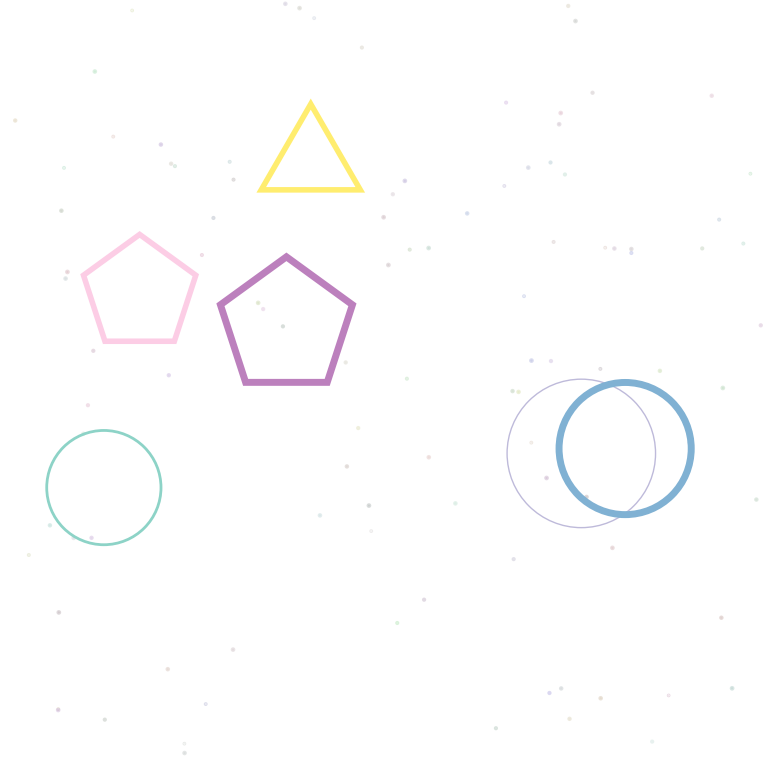[{"shape": "circle", "thickness": 1, "radius": 0.37, "center": [0.135, 0.367]}, {"shape": "circle", "thickness": 0.5, "radius": 0.48, "center": [0.755, 0.411]}, {"shape": "circle", "thickness": 2.5, "radius": 0.43, "center": [0.812, 0.417]}, {"shape": "pentagon", "thickness": 2, "radius": 0.38, "center": [0.181, 0.619]}, {"shape": "pentagon", "thickness": 2.5, "radius": 0.45, "center": [0.372, 0.576]}, {"shape": "triangle", "thickness": 2, "radius": 0.37, "center": [0.404, 0.791]}]